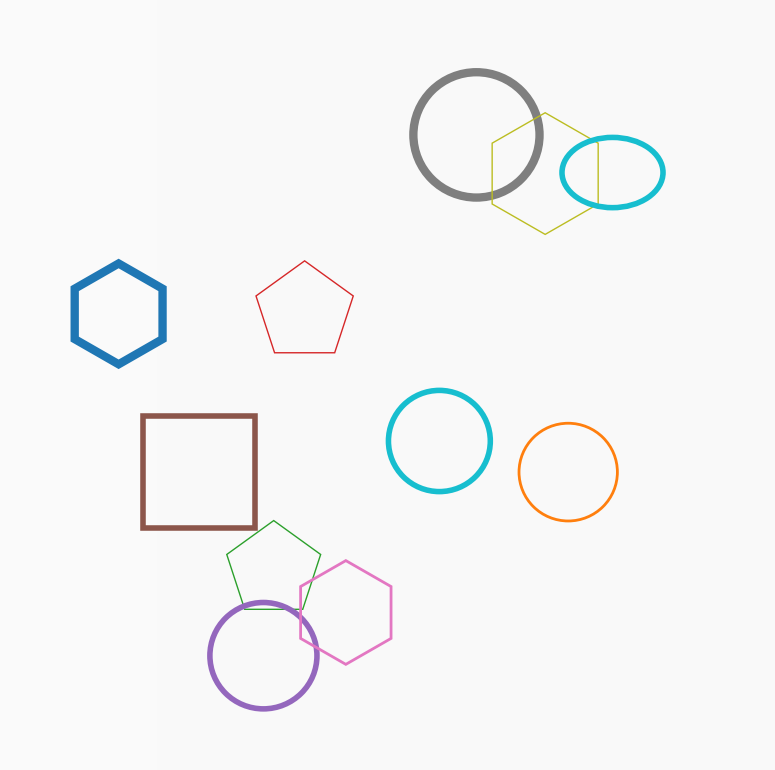[{"shape": "hexagon", "thickness": 3, "radius": 0.33, "center": [0.153, 0.592]}, {"shape": "circle", "thickness": 1, "radius": 0.32, "center": [0.733, 0.387]}, {"shape": "pentagon", "thickness": 0.5, "radius": 0.32, "center": [0.353, 0.26]}, {"shape": "pentagon", "thickness": 0.5, "radius": 0.33, "center": [0.393, 0.595]}, {"shape": "circle", "thickness": 2, "radius": 0.35, "center": [0.34, 0.148]}, {"shape": "square", "thickness": 2, "radius": 0.36, "center": [0.257, 0.387]}, {"shape": "hexagon", "thickness": 1, "radius": 0.34, "center": [0.446, 0.205]}, {"shape": "circle", "thickness": 3, "radius": 0.41, "center": [0.615, 0.825]}, {"shape": "hexagon", "thickness": 0.5, "radius": 0.39, "center": [0.703, 0.775]}, {"shape": "oval", "thickness": 2, "radius": 0.33, "center": [0.79, 0.776]}, {"shape": "circle", "thickness": 2, "radius": 0.33, "center": [0.567, 0.427]}]